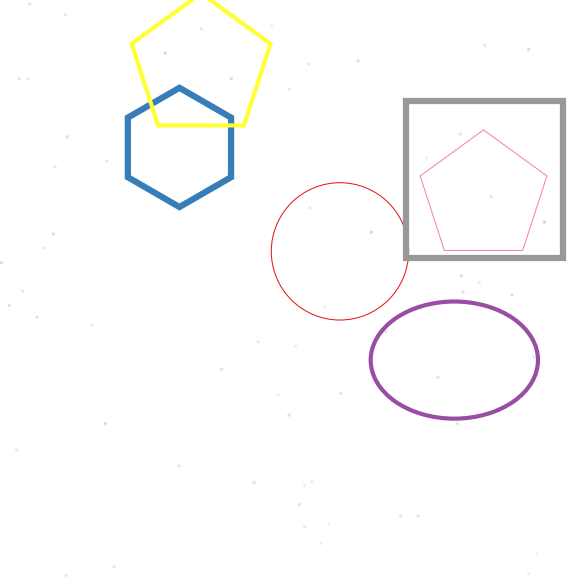[{"shape": "circle", "thickness": 0.5, "radius": 0.59, "center": [0.589, 0.564]}, {"shape": "hexagon", "thickness": 3, "radius": 0.52, "center": [0.311, 0.744]}, {"shape": "oval", "thickness": 2, "radius": 0.72, "center": [0.787, 0.376]}, {"shape": "pentagon", "thickness": 2, "radius": 0.63, "center": [0.348, 0.884]}, {"shape": "pentagon", "thickness": 0.5, "radius": 0.58, "center": [0.837, 0.659]}, {"shape": "square", "thickness": 3, "radius": 0.68, "center": [0.839, 0.688]}]